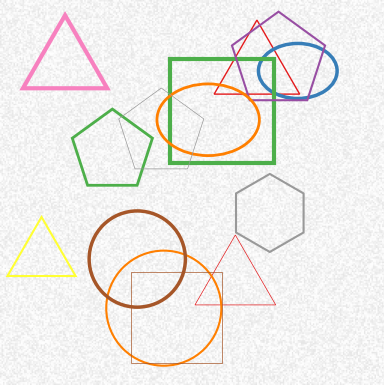[{"shape": "triangle", "thickness": 1, "radius": 0.64, "center": [0.667, 0.82]}, {"shape": "triangle", "thickness": 0.5, "radius": 0.61, "center": [0.611, 0.269]}, {"shape": "oval", "thickness": 2.5, "radius": 0.51, "center": [0.773, 0.816]}, {"shape": "square", "thickness": 3, "radius": 0.68, "center": [0.577, 0.713]}, {"shape": "pentagon", "thickness": 2, "radius": 0.55, "center": [0.292, 0.607]}, {"shape": "pentagon", "thickness": 1.5, "radius": 0.64, "center": [0.723, 0.843]}, {"shape": "circle", "thickness": 1.5, "radius": 0.75, "center": [0.425, 0.2]}, {"shape": "oval", "thickness": 2, "radius": 0.67, "center": [0.541, 0.689]}, {"shape": "triangle", "thickness": 1.5, "radius": 0.51, "center": [0.108, 0.334]}, {"shape": "square", "thickness": 0.5, "radius": 0.6, "center": [0.458, 0.175]}, {"shape": "circle", "thickness": 2.5, "radius": 0.62, "center": [0.357, 0.327]}, {"shape": "triangle", "thickness": 3, "radius": 0.63, "center": [0.169, 0.834]}, {"shape": "pentagon", "thickness": 0.5, "radius": 0.58, "center": [0.419, 0.655]}, {"shape": "hexagon", "thickness": 1.5, "radius": 0.51, "center": [0.701, 0.447]}]